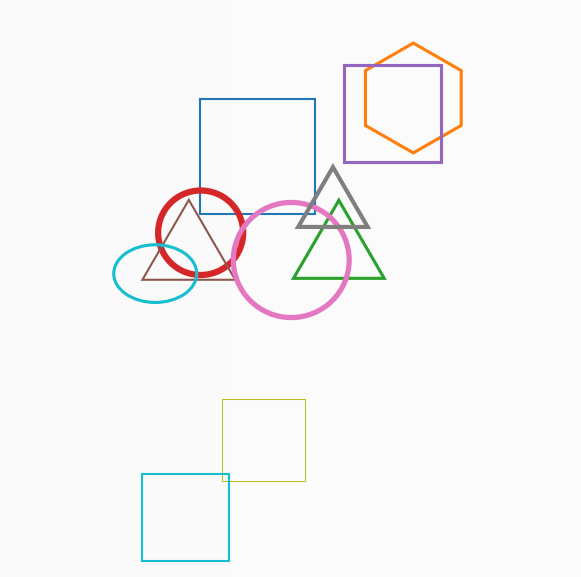[{"shape": "square", "thickness": 1, "radius": 0.5, "center": [0.444, 0.728]}, {"shape": "hexagon", "thickness": 1.5, "radius": 0.48, "center": [0.711, 0.829]}, {"shape": "triangle", "thickness": 1.5, "radius": 0.45, "center": [0.583, 0.562]}, {"shape": "circle", "thickness": 3, "radius": 0.37, "center": [0.345, 0.596]}, {"shape": "square", "thickness": 1.5, "radius": 0.42, "center": [0.675, 0.803]}, {"shape": "triangle", "thickness": 1, "radius": 0.46, "center": [0.325, 0.561]}, {"shape": "circle", "thickness": 2.5, "radius": 0.5, "center": [0.501, 0.549]}, {"shape": "triangle", "thickness": 2, "radius": 0.35, "center": [0.573, 0.641]}, {"shape": "square", "thickness": 0.5, "radius": 0.36, "center": [0.454, 0.237]}, {"shape": "square", "thickness": 1, "radius": 0.38, "center": [0.319, 0.103]}, {"shape": "oval", "thickness": 1.5, "radius": 0.36, "center": [0.267, 0.525]}]